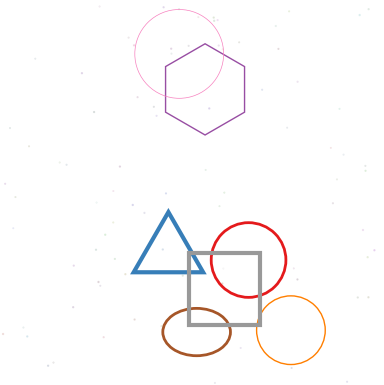[{"shape": "circle", "thickness": 2, "radius": 0.49, "center": [0.646, 0.325]}, {"shape": "triangle", "thickness": 3, "radius": 0.52, "center": [0.437, 0.345]}, {"shape": "hexagon", "thickness": 1, "radius": 0.59, "center": [0.533, 0.768]}, {"shape": "circle", "thickness": 1, "radius": 0.45, "center": [0.756, 0.142]}, {"shape": "oval", "thickness": 2, "radius": 0.44, "center": [0.511, 0.138]}, {"shape": "circle", "thickness": 0.5, "radius": 0.58, "center": [0.466, 0.86]}, {"shape": "square", "thickness": 3, "radius": 0.47, "center": [0.583, 0.25]}]